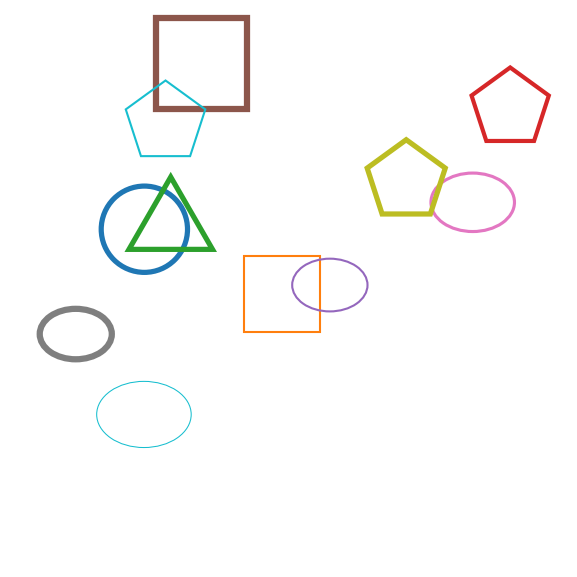[{"shape": "circle", "thickness": 2.5, "radius": 0.37, "center": [0.25, 0.602]}, {"shape": "square", "thickness": 1, "radius": 0.33, "center": [0.488, 0.491]}, {"shape": "triangle", "thickness": 2.5, "radius": 0.42, "center": [0.296, 0.609]}, {"shape": "pentagon", "thickness": 2, "radius": 0.35, "center": [0.883, 0.812]}, {"shape": "oval", "thickness": 1, "radius": 0.33, "center": [0.571, 0.506]}, {"shape": "square", "thickness": 3, "radius": 0.4, "center": [0.349, 0.89]}, {"shape": "oval", "thickness": 1.5, "radius": 0.36, "center": [0.819, 0.649]}, {"shape": "oval", "thickness": 3, "radius": 0.31, "center": [0.131, 0.421]}, {"shape": "pentagon", "thickness": 2.5, "radius": 0.36, "center": [0.703, 0.686]}, {"shape": "oval", "thickness": 0.5, "radius": 0.41, "center": [0.249, 0.281]}, {"shape": "pentagon", "thickness": 1, "radius": 0.36, "center": [0.287, 0.787]}]